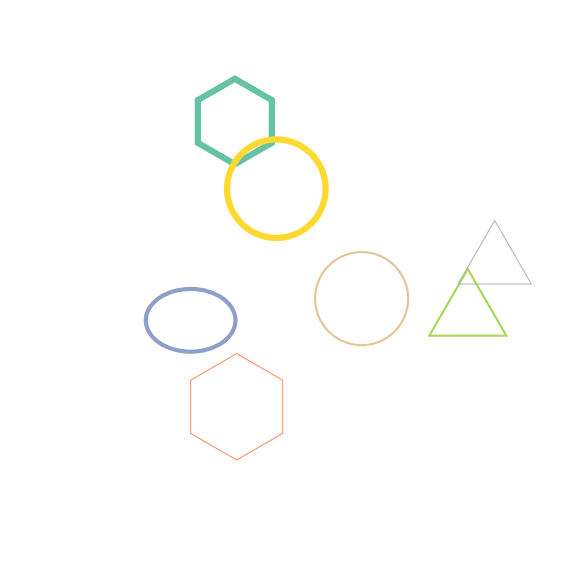[{"shape": "hexagon", "thickness": 3, "radius": 0.37, "center": [0.407, 0.789]}, {"shape": "hexagon", "thickness": 0.5, "radius": 0.46, "center": [0.41, 0.295]}, {"shape": "oval", "thickness": 2, "radius": 0.39, "center": [0.33, 0.444]}, {"shape": "triangle", "thickness": 1, "radius": 0.38, "center": [0.81, 0.456]}, {"shape": "circle", "thickness": 3, "radius": 0.43, "center": [0.479, 0.672]}, {"shape": "circle", "thickness": 1, "radius": 0.4, "center": [0.626, 0.482]}, {"shape": "triangle", "thickness": 0.5, "radius": 0.37, "center": [0.857, 0.544]}]